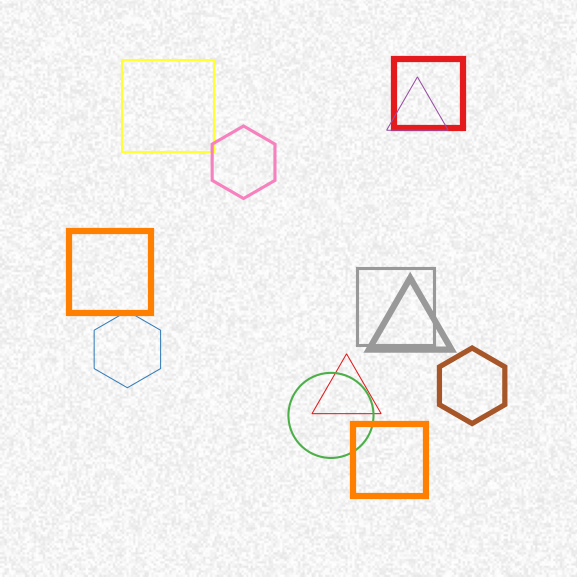[{"shape": "triangle", "thickness": 0.5, "radius": 0.35, "center": [0.6, 0.317]}, {"shape": "square", "thickness": 3, "radius": 0.3, "center": [0.742, 0.838]}, {"shape": "hexagon", "thickness": 0.5, "radius": 0.33, "center": [0.221, 0.394]}, {"shape": "circle", "thickness": 1, "radius": 0.37, "center": [0.573, 0.28]}, {"shape": "triangle", "thickness": 0.5, "radius": 0.31, "center": [0.723, 0.804]}, {"shape": "square", "thickness": 3, "radius": 0.31, "center": [0.674, 0.203]}, {"shape": "square", "thickness": 3, "radius": 0.35, "center": [0.191, 0.528]}, {"shape": "square", "thickness": 1, "radius": 0.4, "center": [0.291, 0.815]}, {"shape": "hexagon", "thickness": 2.5, "radius": 0.33, "center": [0.818, 0.331]}, {"shape": "hexagon", "thickness": 1.5, "radius": 0.31, "center": [0.422, 0.718]}, {"shape": "triangle", "thickness": 3, "radius": 0.41, "center": [0.71, 0.435]}, {"shape": "square", "thickness": 1.5, "radius": 0.33, "center": [0.685, 0.468]}]